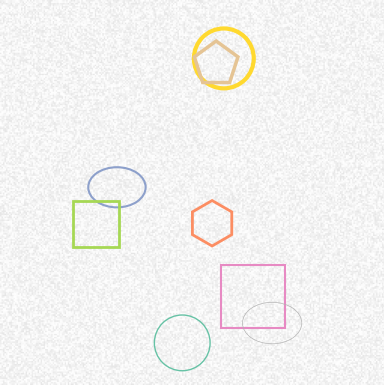[{"shape": "circle", "thickness": 1, "radius": 0.36, "center": [0.473, 0.109]}, {"shape": "hexagon", "thickness": 2, "radius": 0.3, "center": [0.551, 0.42]}, {"shape": "oval", "thickness": 1.5, "radius": 0.37, "center": [0.304, 0.514]}, {"shape": "square", "thickness": 1.5, "radius": 0.41, "center": [0.657, 0.23]}, {"shape": "square", "thickness": 2, "radius": 0.3, "center": [0.248, 0.418]}, {"shape": "circle", "thickness": 3, "radius": 0.39, "center": [0.581, 0.848]}, {"shape": "pentagon", "thickness": 2.5, "radius": 0.3, "center": [0.561, 0.834]}, {"shape": "oval", "thickness": 0.5, "radius": 0.39, "center": [0.707, 0.161]}]